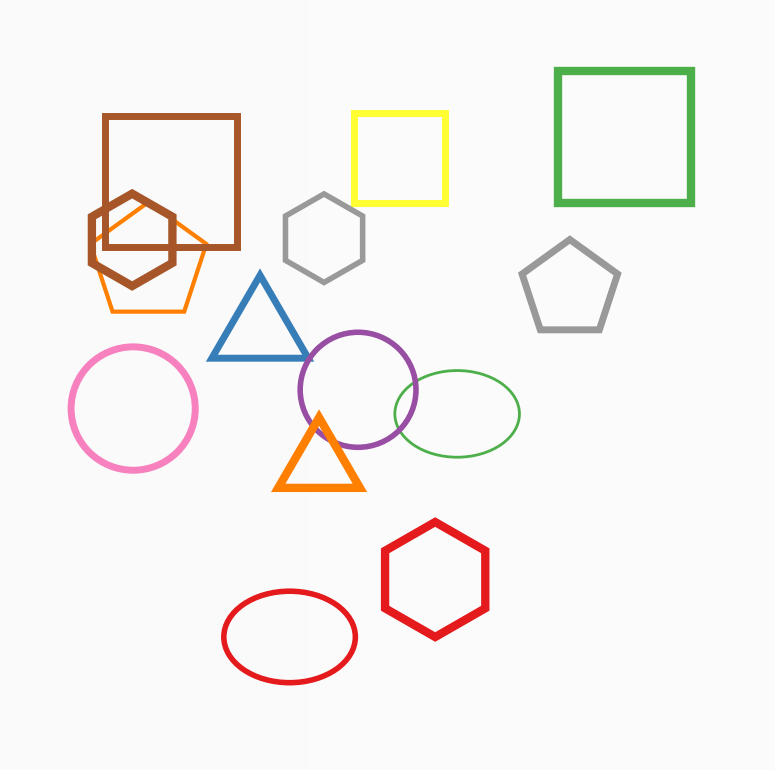[{"shape": "oval", "thickness": 2, "radius": 0.42, "center": [0.374, 0.173]}, {"shape": "hexagon", "thickness": 3, "radius": 0.37, "center": [0.562, 0.247]}, {"shape": "triangle", "thickness": 2.5, "radius": 0.36, "center": [0.336, 0.571]}, {"shape": "oval", "thickness": 1, "radius": 0.4, "center": [0.59, 0.462]}, {"shape": "square", "thickness": 3, "radius": 0.43, "center": [0.806, 0.823]}, {"shape": "circle", "thickness": 2, "radius": 0.37, "center": [0.462, 0.494]}, {"shape": "pentagon", "thickness": 1.5, "radius": 0.39, "center": [0.191, 0.659]}, {"shape": "triangle", "thickness": 3, "radius": 0.3, "center": [0.412, 0.397]}, {"shape": "square", "thickness": 2.5, "radius": 0.29, "center": [0.516, 0.795]}, {"shape": "square", "thickness": 2.5, "radius": 0.43, "center": [0.22, 0.765]}, {"shape": "hexagon", "thickness": 3, "radius": 0.3, "center": [0.171, 0.689]}, {"shape": "circle", "thickness": 2.5, "radius": 0.4, "center": [0.172, 0.469]}, {"shape": "pentagon", "thickness": 2.5, "radius": 0.32, "center": [0.735, 0.624]}, {"shape": "hexagon", "thickness": 2, "radius": 0.29, "center": [0.418, 0.691]}]